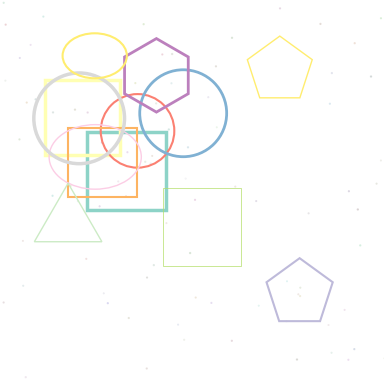[{"shape": "square", "thickness": 2.5, "radius": 0.51, "center": [0.329, 0.556]}, {"shape": "square", "thickness": 2.5, "radius": 0.48, "center": [0.215, 0.695]}, {"shape": "pentagon", "thickness": 1.5, "radius": 0.45, "center": [0.778, 0.239]}, {"shape": "circle", "thickness": 1.5, "radius": 0.48, "center": [0.357, 0.66]}, {"shape": "circle", "thickness": 2, "radius": 0.56, "center": [0.476, 0.706]}, {"shape": "square", "thickness": 1.5, "radius": 0.45, "center": [0.266, 0.578]}, {"shape": "square", "thickness": 0.5, "radius": 0.51, "center": [0.525, 0.41]}, {"shape": "oval", "thickness": 1, "radius": 0.6, "center": [0.247, 0.592]}, {"shape": "circle", "thickness": 2.5, "radius": 0.59, "center": [0.206, 0.693]}, {"shape": "hexagon", "thickness": 2, "radius": 0.48, "center": [0.406, 0.804]}, {"shape": "triangle", "thickness": 1, "radius": 0.51, "center": [0.177, 0.423]}, {"shape": "pentagon", "thickness": 1, "radius": 0.44, "center": [0.727, 0.818]}, {"shape": "oval", "thickness": 1.5, "radius": 0.42, "center": [0.246, 0.855]}]